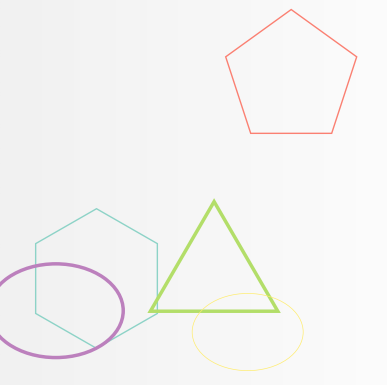[{"shape": "hexagon", "thickness": 1, "radius": 0.91, "center": [0.249, 0.277]}, {"shape": "pentagon", "thickness": 1, "radius": 0.89, "center": [0.751, 0.797]}, {"shape": "triangle", "thickness": 2.5, "radius": 0.95, "center": [0.553, 0.287]}, {"shape": "oval", "thickness": 2.5, "radius": 0.87, "center": [0.144, 0.193]}, {"shape": "oval", "thickness": 0.5, "radius": 0.72, "center": [0.639, 0.138]}]